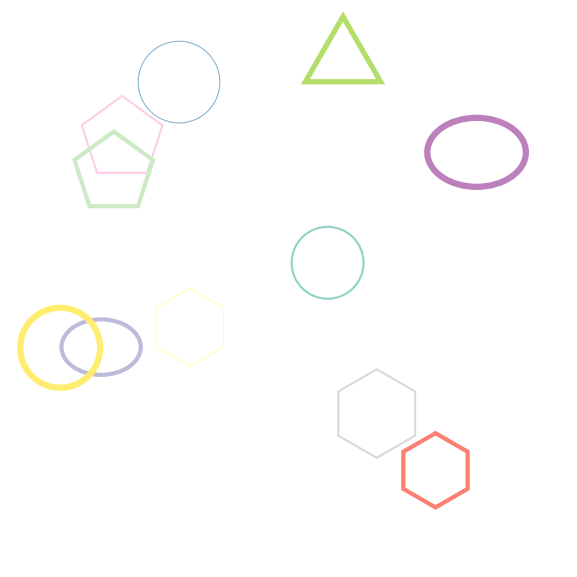[{"shape": "circle", "thickness": 1, "radius": 0.31, "center": [0.567, 0.544]}, {"shape": "hexagon", "thickness": 0.5, "radius": 0.34, "center": [0.329, 0.432]}, {"shape": "oval", "thickness": 2, "radius": 0.34, "center": [0.175, 0.398]}, {"shape": "hexagon", "thickness": 2, "radius": 0.32, "center": [0.754, 0.185]}, {"shape": "circle", "thickness": 0.5, "radius": 0.35, "center": [0.31, 0.857]}, {"shape": "triangle", "thickness": 2.5, "radius": 0.38, "center": [0.594, 0.895]}, {"shape": "pentagon", "thickness": 1, "radius": 0.37, "center": [0.211, 0.759]}, {"shape": "hexagon", "thickness": 1, "radius": 0.38, "center": [0.652, 0.283]}, {"shape": "oval", "thickness": 3, "radius": 0.43, "center": [0.825, 0.735]}, {"shape": "pentagon", "thickness": 2, "radius": 0.36, "center": [0.197, 0.7]}, {"shape": "circle", "thickness": 3, "radius": 0.35, "center": [0.104, 0.397]}]